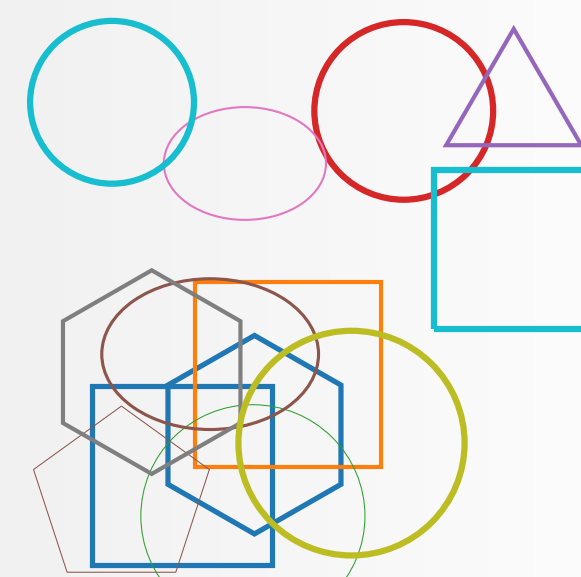[{"shape": "hexagon", "thickness": 2.5, "radius": 0.86, "center": [0.438, 0.246]}, {"shape": "square", "thickness": 2.5, "radius": 0.78, "center": [0.314, 0.175]}, {"shape": "square", "thickness": 2, "radius": 0.8, "center": [0.495, 0.351]}, {"shape": "circle", "thickness": 0.5, "radius": 0.96, "center": [0.435, 0.106]}, {"shape": "circle", "thickness": 3, "radius": 0.77, "center": [0.695, 0.807]}, {"shape": "triangle", "thickness": 2, "radius": 0.67, "center": [0.884, 0.815]}, {"shape": "oval", "thickness": 1.5, "radius": 0.93, "center": [0.362, 0.386]}, {"shape": "pentagon", "thickness": 0.5, "radius": 0.8, "center": [0.209, 0.137]}, {"shape": "oval", "thickness": 1, "radius": 0.7, "center": [0.421, 0.716]}, {"shape": "hexagon", "thickness": 2, "radius": 0.88, "center": [0.261, 0.355]}, {"shape": "circle", "thickness": 3, "radius": 0.97, "center": [0.605, 0.232]}, {"shape": "circle", "thickness": 3, "radius": 0.7, "center": [0.193, 0.822]}, {"shape": "square", "thickness": 3, "radius": 0.69, "center": [0.885, 0.567]}]